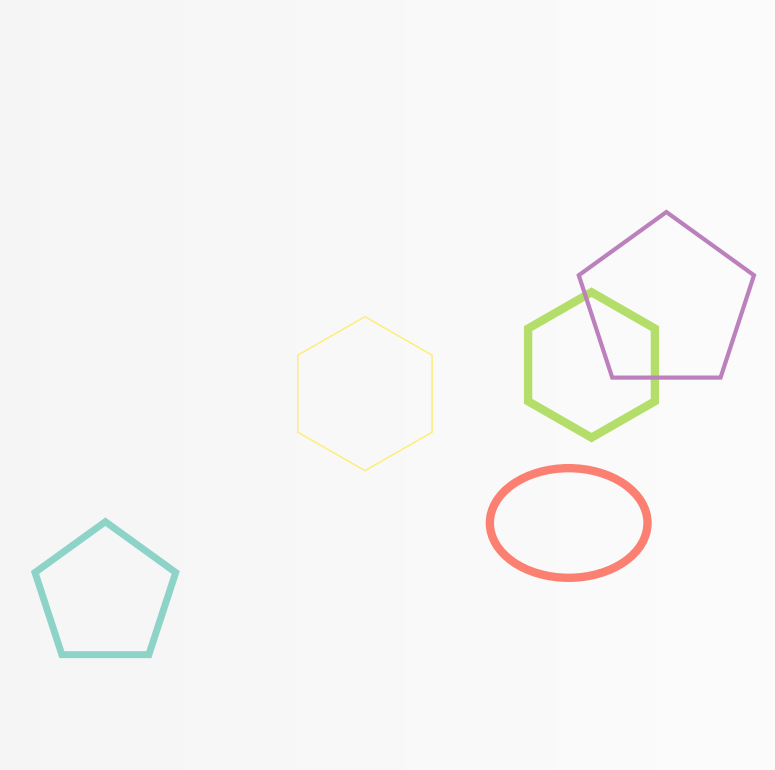[{"shape": "pentagon", "thickness": 2.5, "radius": 0.48, "center": [0.136, 0.227]}, {"shape": "oval", "thickness": 3, "radius": 0.51, "center": [0.734, 0.321]}, {"shape": "hexagon", "thickness": 3, "radius": 0.47, "center": [0.763, 0.526]}, {"shape": "pentagon", "thickness": 1.5, "radius": 0.59, "center": [0.86, 0.606]}, {"shape": "hexagon", "thickness": 0.5, "radius": 0.5, "center": [0.471, 0.489]}]